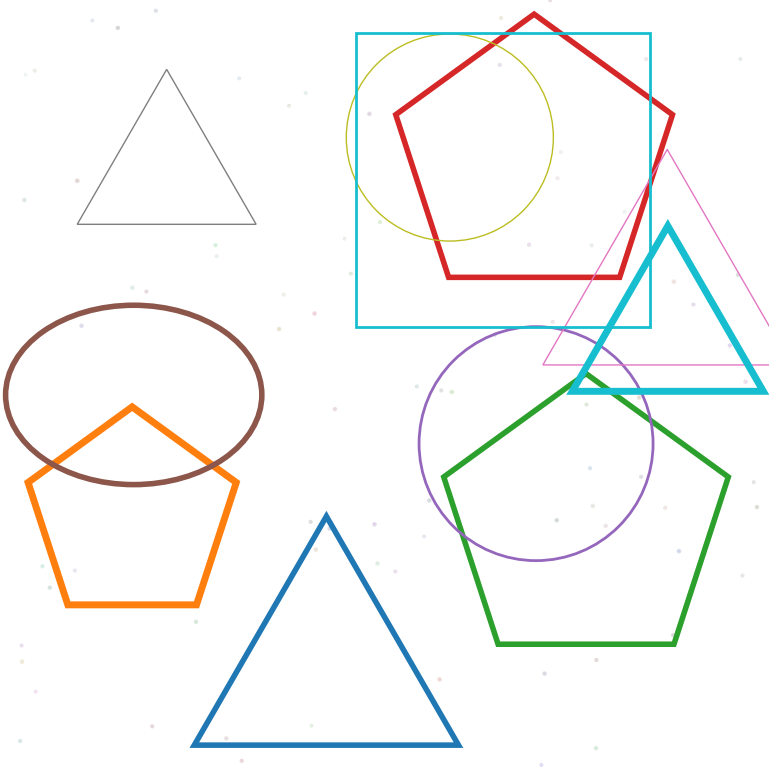[{"shape": "triangle", "thickness": 2, "radius": 0.99, "center": [0.424, 0.131]}, {"shape": "pentagon", "thickness": 2.5, "radius": 0.71, "center": [0.172, 0.329]}, {"shape": "pentagon", "thickness": 2, "radius": 0.97, "center": [0.761, 0.321]}, {"shape": "pentagon", "thickness": 2, "radius": 0.94, "center": [0.694, 0.793]}, {"shape": "circle", "thickness": 1, "radius": 0.76, "center": [0.696, 0.424]}, {"shape": "oval", "thickness": 2, "radius": 0.83, "center": [0.174, 0.487]}, {"shape": "triangle", "thickness": 0.5, "radius": 0.93, "center": [0.867, 0.619]}, {"shape": "triangle", "thickness": 0.5, "radius": 0.67, "center": [0.216, 0.776]}, {"shape": "circle", "thickness": 0.5, "radius": 0.67, "center": [0.584, 0.821]}, {"shape": "square", "thickness": 1, "radius": 0.95, "center": [0.653, 0.766]}, {"shape": "triangle", "thickness": 2.5, "radius": 0.72, "center": [0.867, 0.563]}]